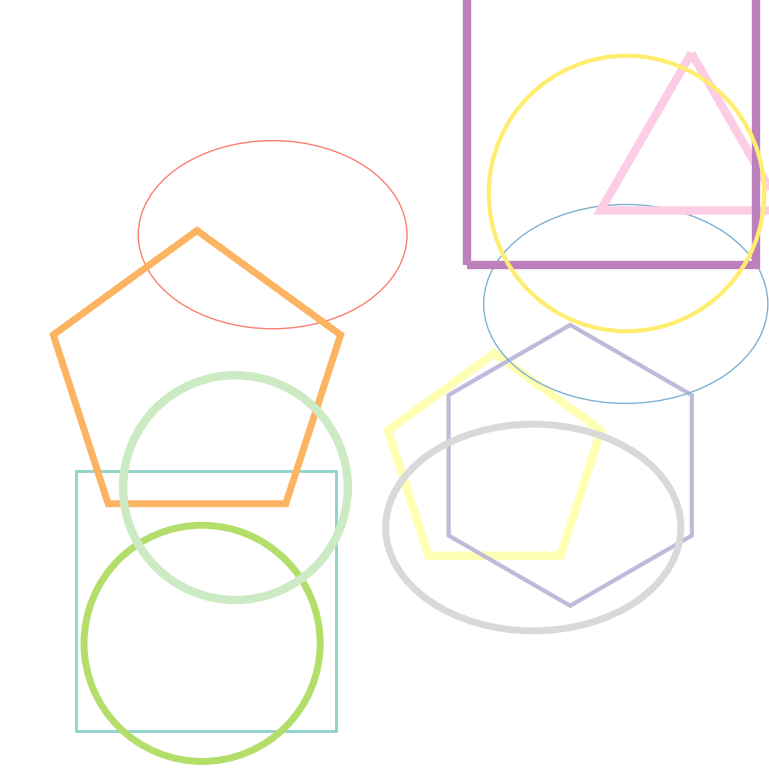[{"shape": "square", "thickness": 1, "radius": 0.85, "center": [0.267, 0.219]}, {"shape": "pentagon", "thickness": 3, "radius": 0.73, "center": [0.642, 0.396]}, {"shape": "hexagon", "thickness": 1.5, "radius": 0.91, "center": [0.741, 0.396]}, {"shape": "oval", "thickness": 0.5, "radius": 0.87, "center": [0.354, 0.695]}, {"shape": "oval", "thickness": 0.5, "radius": 0.92, "center": [0.813, 0.605]}, {"shape": "pentagon", "thickness": 2.5, "radius": 0.98, "center": [0.256, 0.504]}, {"shape": "circle", "thickness": 2.5, "radius": 0.77, "center": [0.262, 0.164]}, {"shape": "triangle", "thickness": 3, "radius": 0.68, "center": [0.898, 0.795]}, {"shape": "oval", "thickness": 2.5, "radius": 0.96, "center": [0.693, 0.315]}, {"shape": "square", "thickness": 3, "radius": 0.94, "center": [0.794, 0.843]}, {"shape": "circle", "thickness": 3, "radius": 0.73, "center": [0.306, 0.367]}, {"shape": "circle", "thickness": 1.5, "radius": 0.89, "center": [0.814, 0.749]}]